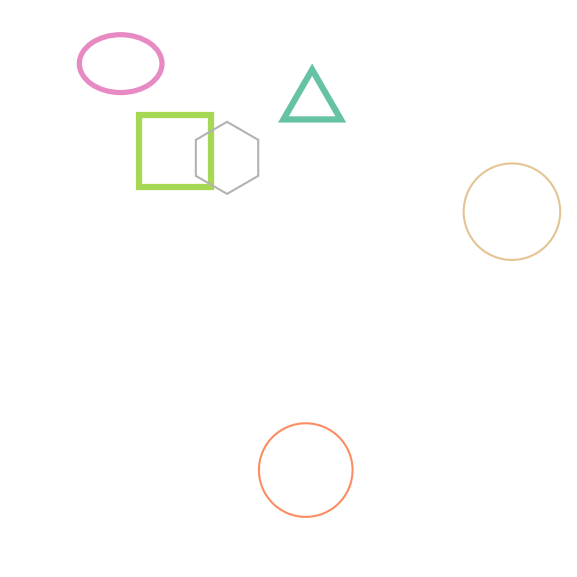[{"shape": "triangle", "thickness": 3, "radius": 0.29, "center": [0.54, 0.821]}, {"shape": "circle", "thickness": 1, "radius": 0.41, "center": [0.529, 0.185]}, {"shape": "oval", "thickness": 2.5, "radius": 0.36, "center": [0.209, 0.889]}, {"shape": "square", "thickness": 3, "radius": 0.31, "center": [0.303, 0.738]}, {"shape": "circle", "thickness": 1, "radius": 0.42, "center": [0.886, 0.633]}, {"shape": "hexagon", "thickness": 1, "radius": 0.31, "center": [0.393, 0.726]}]